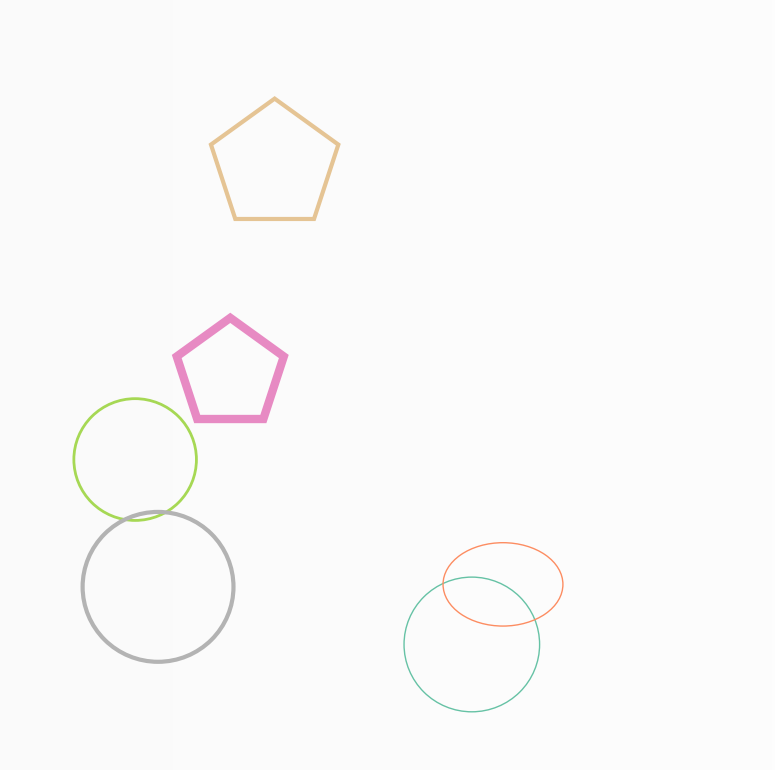[{"shape": "circle", "thickness": 0.5, "radius": 0.44, "center": [0.609, 0.163]}, {"shape": "oval", "thickness": 0.5, "radius": 0.39, "center": [0.649, 0.241]}, {"shape": "pentagon", "thickness": 3, "radius": 0.36, "center": [0.297, 0.515]}, {"shape": "circle", "thickness": 1, "radius": 0.4, "center": [0.174, 0.403]}, {"shape": "pentagon", "thickness": 1.5, "radius": 0.43, "center": [0.354, 0.786]}, {"shape": "circle", "thickness": 1.5, "radius": 0.49, "center": [0.204, 0.238]}]